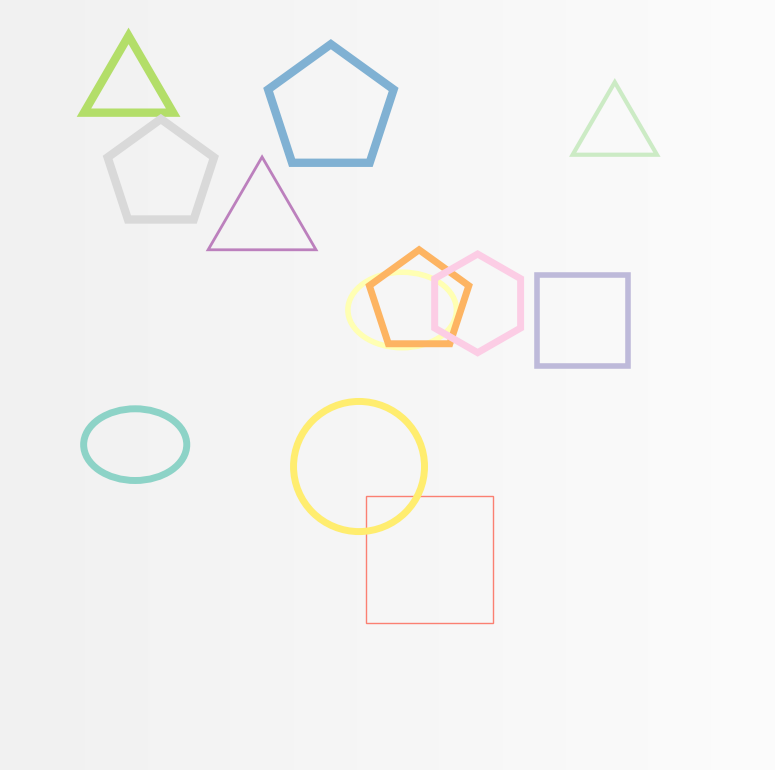[{"shape": "oval", "thickness": 2.5, "radius": 0.33, "center": [0.174, 0.423]}, {"shape": "oval", "thickness": 2, "radius": 0.35, "center": [0.519, 0.597]}, {"shape": "square", "thickness": 2, "radius": 0.3, "center": [0.752, 0.583]}, {"shape": "square", "thickness": 0.5, "radius": 0.41, "center": [0.554, 0.274]}, {"shape": "pentagon", "thickness": 3, "radius": 0.43, "center": [0.427, 0.857]}, {"shape": "pentagon", "thickness": 2.5, "radius": 0.34, "center": [0.541, 0.608]}, {"shape": "triangle", "thickness": 3, "radius": 0.33, "center": [0.166, 0.887]}, {"shape": "hexagon", "thickness": 2.5, "radius": 0.32, "center": [0.616, 0.606]}, {"shape": "pentagon", "thickness": 3, "radius": 0.36, "center": [0.208, 0.773]}, {"shape": "triangle", "thickness": 1, "radius": 0.4, "center": [0.338, 0.716]}, {"shape": "triangle", "thickness": 1.5, "radius": 0.31, "center": [0.793, 0.83]}, {"shape": "circle", "thickness": 2.5, "radius": 0.42, "center": [0.463, 0.394]}]